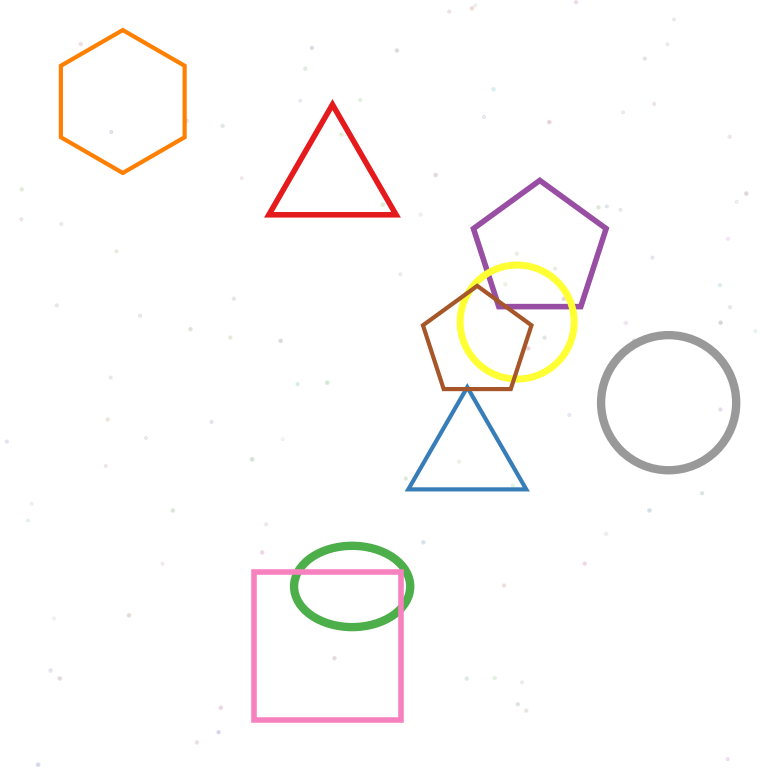[{"shape": "triangle", "thickness": 2, "radius": 0.48, "center": [0.432, 0.769]}, {"shape": "triangle", "thickness": 1.5, "radius": 0.44, "center": [0.607, 0.409]}, {"shape": "oval", "thickness": 3, "radius": 0.38, "center": [0.457, 0.238]}, {"shape": "pentagon", "thickness": 2, "radius": 0.45, "center": [0.701, 0.675]}, {"shape": "hexagon", "thickness": 1.5, "radius": 0.46, "center": [0.159, 0.868]}, {"shape": "circle", "thickness": 2.5, "radius": 0.37, "center": [0.672, 0.582]}, {"shape": "pentagon", "thickness": 1.5, "radius": 0.37, "center": [0.62, 0.555]}, {"shape": "square", "thickness": 2, "radius": 0.48, "center": [0.425, 0.161]}, {"shape": "circle", "thickness": 3, "radius": 0.44, "center": [0.868, 0.477]}]